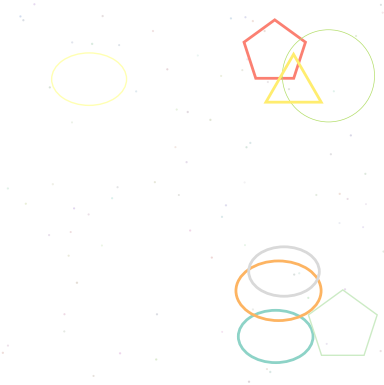[{"shape": "oval", "thickness": 2, "radius": 0.49, "center": [0.716, 0.126]}, {"shape": "oval", "thickness": 1, "radius": 0.49, "center": [0.231, 0.794]}, {"shape": "pentagon", "thickness": 2, "radius": 0.42, "center": [0.714, 0.864]}, {"shape": "oval", "thickness": 2, "radius": 0.55, "center": [0.723, 0.245]}, {"shape": "circle", "thickness": 0.5, "radius": 0.6, "center": [0.853, 0.803]}, {"shape": "oval", "thickness": 2, "radius": 0.46, "center": [0.738, 0.295]}, {"shape": "pentagon", "thickness": 1, "radius": 0.47, "center": [0.89, 0.153]}, {"shape": "triangle", "thickness": 2, "radius": 0.41, "center": [0.763, 0.776]}]